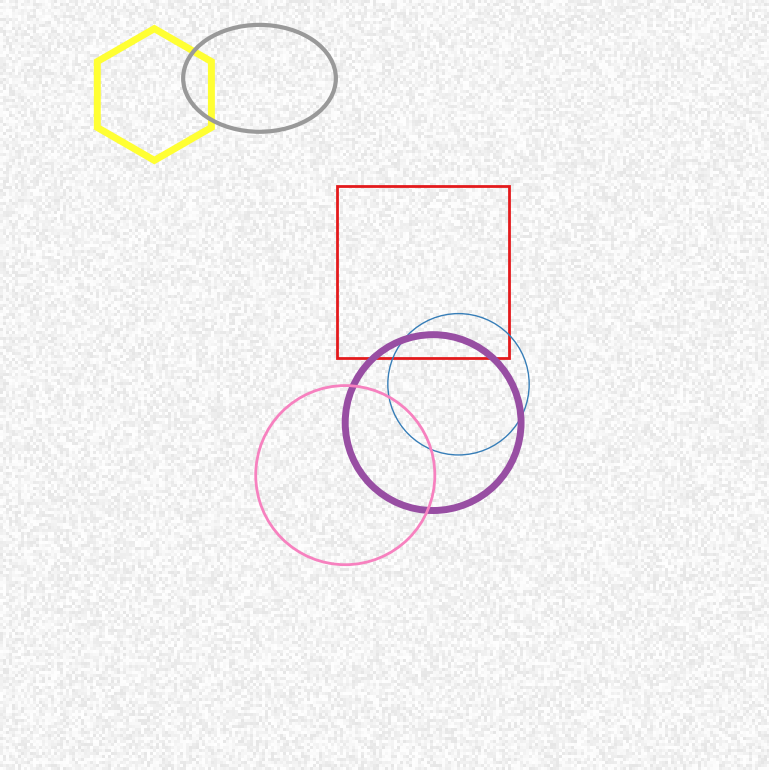[{"shape": "square", "thickness": 1, "radius": 0.56, "center": [0.549, 0.646]}, {"shape": "circle", "thickness": 0.5, "radius": 0.46, "center": [0.595, 0.501]}, {"shape": "circle", "thickness": 2.5, "radius": 0.57, "center": [0.563, 0.451]}, {"shape": "hexagon", "thickness": 2.5, "radius": 0.43, "center": [0.2, 0.877]}, {"shape": "circle", "thickness": 1, "radius": 0.58, "center": [0.448, 0.383]}, {"shape": "oval", "thickness": 1.5, "radius": 0.5, "center": [0.337, 0.898]}]